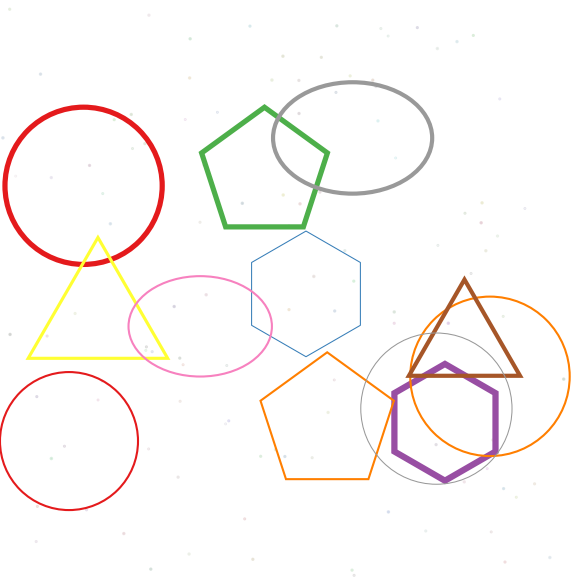[{"shape": "circle", "thickness": 1, "radius": 0.6, "center": [0.119, 0.235]}, {"shape": "circle", "thickness": 2.5, "radius": 0.68, "center": [0.145, 0.677]}, {"shape": "hexagon", "thickness": 0.5, "radius": 0.54, "center": [0.53, 0.49]}, {"shape": "pentagon", "thickness": 2.5, "radius": 0.57, "center": [0.458, 0.699]}, {"shape": "hexagon", "thickness": 3, "radius": 0.51, "center": [0.77, 0.268]}, {"shape": "pentagon", "thickness": 1, "radius": 0.61, "center": [0.567, 0.268]}, {"shape": "circle", "thickness": 1, "radius": 0.69, "center": [0.848, 0.347]}, {"shape": "triangle", "thickness": 1.5, "radius": 0.7, "center": [0.17, 0.448]}, {"shape": "triangle", "thickness": 2, "radius": 0.56, "center": [0.804, 0.404]}, {"shape": "oval", "thickness": 1, "radius": 0.62, "center": [0.347, 0.434]}, {"shape": "oval", "thickness": 2, "radius": 0.69, "center": [0.611, 0.76]}, {"shape": "circle", "thickness": 0.5, "radius": 0.65, "center": [0.756, 0.292]}]